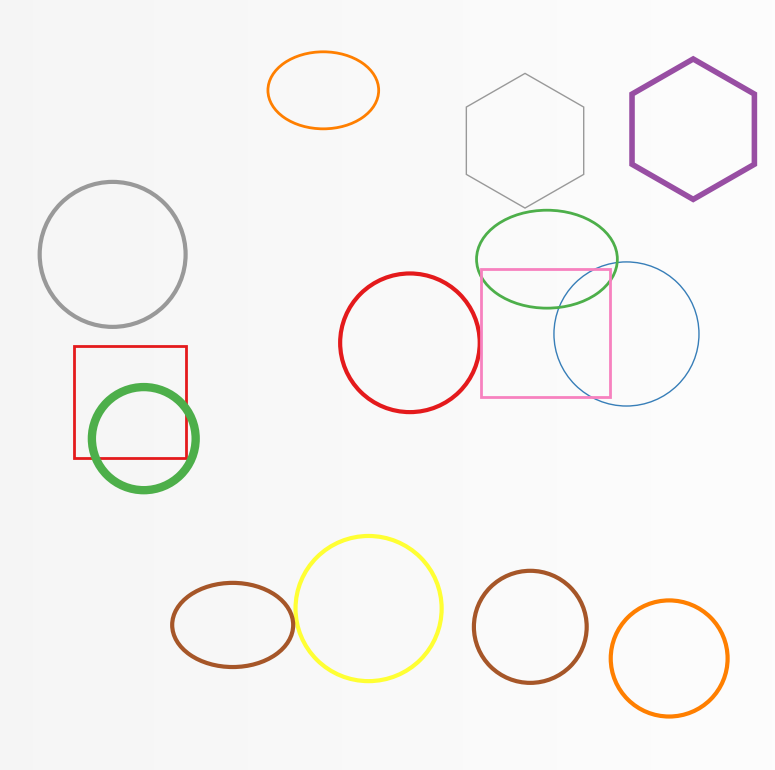[{"shape": "square", "thickness": 1, "radius": 0.36, "center": [0.168, 0.478]}, {"shape": "circle", "thickness": 1.5, "radius": 0.45, "center": [0.529, 0.555]}, {"shape": "circle", "thickness": 0.5, "radius": 0.47, "center": [0.808, 0.566]}, {"shape": "circle", "thickness": 3, "radius": 0.33, "center": [0.186, 0.43]}, {"shape": "oval", "thickness": 1, "radius": 0.45, "center": [0.706, 0.663]}, {"shape": "hexagon", "thickness": 2, "radius": 0.46, "center": [0.894, 0.832]}, {"shape": "oval", "thickness": 1, "radius": 0.36, "center": [0.417, 0.883]}, {"shape": "circle", "thickness": 1.5, "radius": 0.38, "center": [0.863, 0.145]}, {"shape": "circle", "thickness": 1.5, "radius": 0.47, "center": [0.476, 0.21]}, {"shape": "oval", "thickness": 1.5, "radius": 0.39, "center": [0.3, 0.188]}, {"shape": "circle", "thickness": 1.5, "radius": 0.36, "center": [0.684, 0.186]}, {"shape": "square", "thickness": 1, "radius": 0.42, "center": [0.704, 0.567]}, {"shape": "hexagon", "thickness": 0.5, "radius": 0.44, "center": [0.677, 0.817]}, {"shape": "circle", "thickness": 1.5, "radius": 0.47, "center": [0.145, 0.67]}]